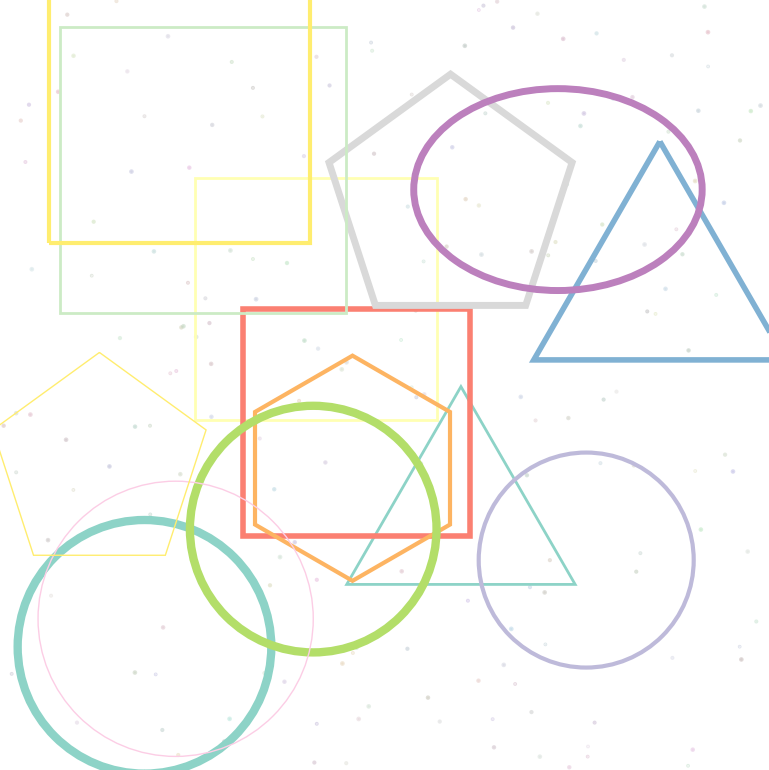[{"shape": "triangle", "thickness": 1, "radius": 0.86, "center": [0.599, 0.327]}, {"shape": "circle", "thickness": 3, "radius": 0.82, "center": [0.188, 0.16]}, {"shape": "square", "thickness": 1, "radius": 0.79, "center": [0.411, 0.611]}, {"shape": "circle", "thickness": 1.5, "radius": 0.7, "center": [0.761, 0.273]}, {"shape": "square", "thickness": 2, "radius": 0.74, "center": [0.463, 0.452]}, {"shape": "triangle", "thickness": 2, "radius": 0.95, "center": [0.857, 0.627]}, {"shape": "hexagon", "thickness": 1.5, "radius": 0.73, "center": [0.458, 0.392]}, {"shape": "circle", "thickness": 3, "radius": 0.8, "center": [0.407, 0.313]}, {"shape": "circle", "thickness": 0.5, "radius": 0.89, "center": [0.228, 0.196]}, {"shape": "pentagon", "thickness": 2.5, "radius": 0.83, "center": [0.585, 0.738]}, {"shape": "oval", "thickness": 2.5, "radius": 0.94, "center": [0.725, 0.754]}, {"shape": "square", "thickness": 1, "radius": 0.93, "center": [0.263, 0.78]}, {"shape": "square", "thickness": 1.5, "radius": 0.85, "center": [0.233, 0.854]}, {"shape": "pentagon", "thickness": 0.5, "radius": 0.73, "center": [0.129, 0.397]}]